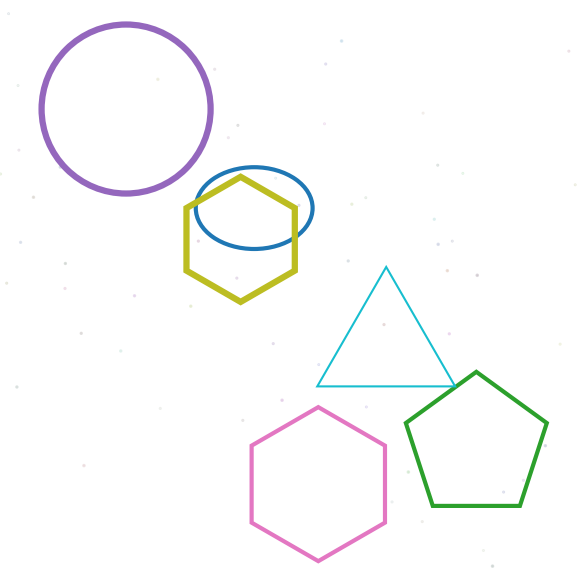[{"shape": "oval", "thickness": 2, "radius": 0.51, "center": [0.44, 0.639]}, {"shape": "pentagon", "thickness": 2, "radius": 0.64, "center": [0.825, 0.227]}, {"shape": "circle", "thickness": 3, "radius": 0.73, "center": [0.218, 0.81]}, {"shape": "hexagon", "thickness": 2, "radius": 0.67, "center": [0.551, 0.161]}, {"shape": "hexagon", "thickness": 3, "radius": 0.54, "center": [0.417, 0.585]}, {"shape": "triangle", "thickness": 1, "radius": 0.69, "center": [0.669, 0.399]}]